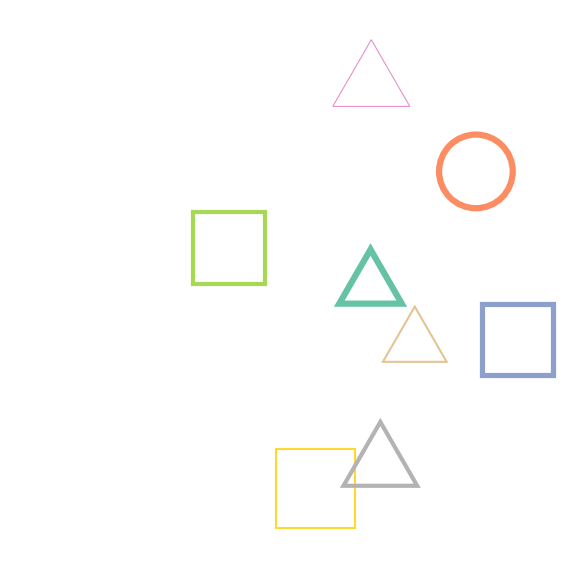[{"shape": "triangle", "thickness": 3, "radius": 0.31, "center": [0.642, 0.505]}, {"shape": "circle", "thickness": 3, "radius": 0.32, "center": [0.824, 0.702]}, {"shape": "square", "thickness": 2.5, "radius": 0.31, "center": [0.896, 0.412]}, {"shape": "triangle", "thickness": 0.5, "radius": 0.38, "center": [0.643, 0.853]}, {"shape": "square", "thickness": 2, "radius": 0.31, "center": [0.396, 0.57]}, {"shape": "square", "thickness": 1, "radius": 0.34, "center": [0.547, 0.154]}, {"shape": "triangle", "thickness": 1, "radius": 0.32, "center": [0.718, 0.404]}, {"shape": "triangle", "thickness": 2, "radius": 0.37, "center": [0.659, 0.195]}]